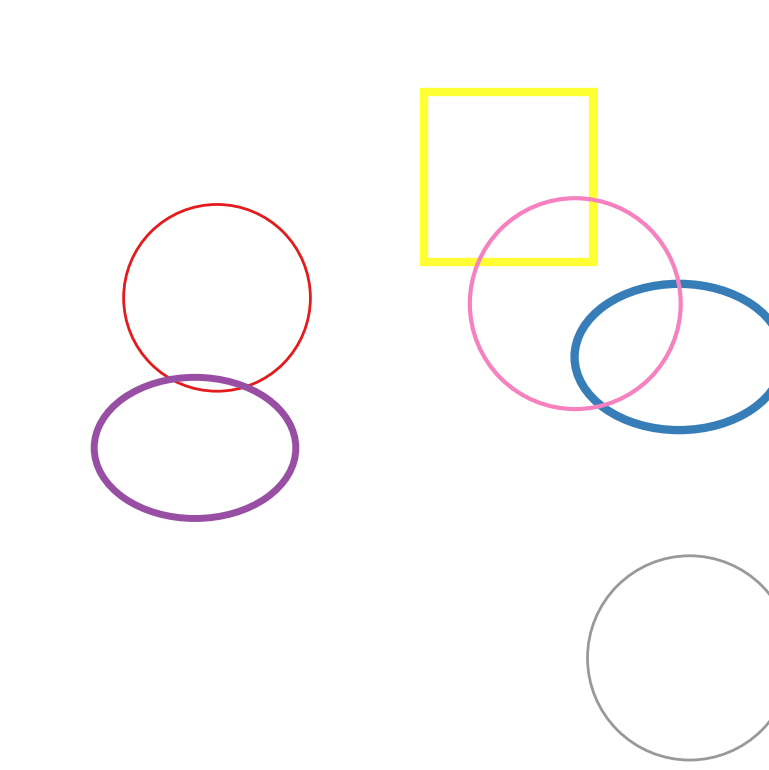[{"shape": "circle", "thickness": 1, "radius": 0.61, "center": [0.282, 0.613]}, {"shape": "oval", "thickness": 3, "radius": 0.68, "center": [0.882, 0.536]}, {"shape": "oval", "thickness": 2.5, "radius": 0.65, "center": [0.253, 0.418]}, {"shape": "square", "thickness": 3, "radius": 0.55, "center": [0.66, 0.77]}, {"shape": "circle", "thickness": 1.5, "radius": 0.68, "center": [0.747, 0.606]}, {"shape": "circle", "thickness": 1, "radius": 0.66, "center": [0.896, 0.146]}]